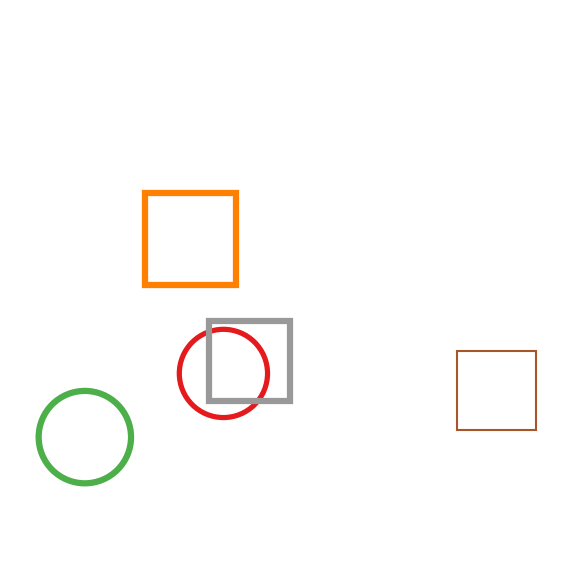[{"shape": "circle", "thickness": 2.5, "radius": 0.38, "center": [0.387, 0.352]}, {"shape": "circle", "thickness": 3, "radius": 0.4, "center": [0.147, 0.242]}, {"shape": "square", "thickness": 3, "radius": 0.4, "center": [0.33, 0.585]}, {"shape": "square", "thickness": 1, "radius": 0.34, "center": [0.86, 0.322]}, {"shape": "square", "thickness": 3, "radius": 0.35, "center": [0.432, 0.374]}]